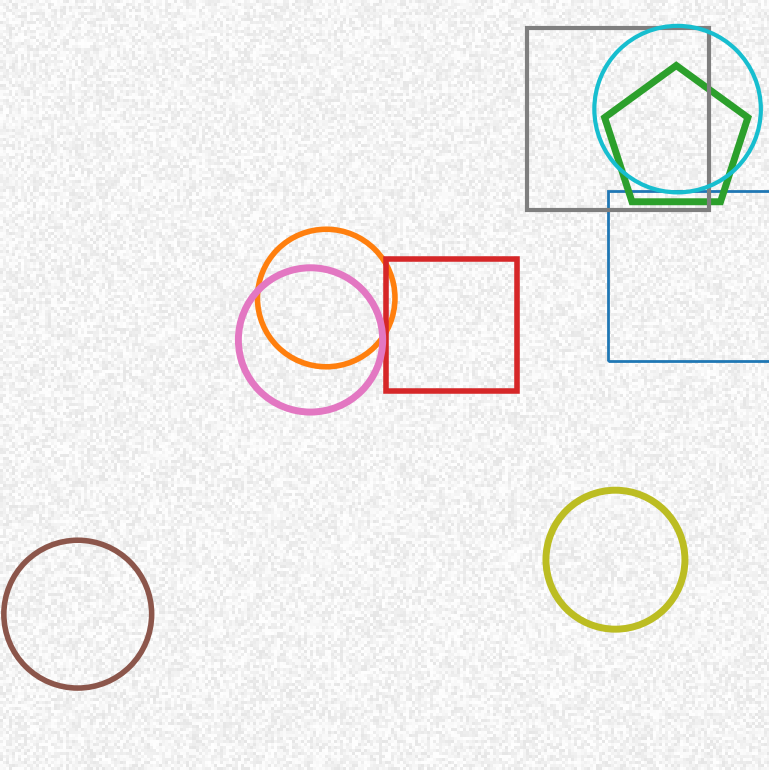[{"shape": "square", "thickness": 1, "radius": 0.55, "center": [0.9, 0.642]}, {"shape": "circle", "thickness": 2, "radius": 0.45, "center": [0.424, 0.613]}, {"shape": "pentagon", "thickness": 2.5, "radius": 0.49, "center": [0.878, 0.817]}, {"shape": "square", "thickness": 2, "radius": 0.43, "center": [0.586, 0.578]}, {"shape": "circle", "thickness": 2, "radius": 0.48, "center": [0.101, 0.202]}, {"shape": "circle", "thickness": 2.5, "radius": 0.47, "center": [0.403, 0.559]}, {"shape": "square", "thickness": 1.5, "radius": 0.59, "center": [0.802, 0.846]}, {"shape": "circle", "thickness": 2.5, "radius": 0.45, "center": [0.799, 0.273]}, {"shape": "circle", "thickness": 1.5, "radius": 0.54, "center": [0.88, 0.858]}]